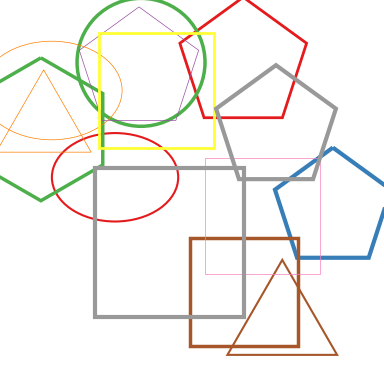[{"shape": "oval", "thickness": 1.5, "radius": 0.82, "center": [0.299, 0.54]}, {"shape": "pentagon", "thickness": 2, "radius": 0.87, "center": [0.632, 0.834]}, {"shape": "pentagon", "thickness": 3, "radius": 0.79, "center": [0.865, 0.458]}, {"shape": "hexagon", "thickness": 2.5, "radius": 0.93, "center": [0.106, 0.664]}, {"shape": "circle", "thickness": 2.5, "radius": 0.83, "center": [0.366, 0.838]}, {"shape": "pentagon", "thickness": 0.5, "radius": 0.81, "center": [0.361, 0.819]}, {"shape": "triangle", "thickness": 0.5, "radius": 0.71, "center": [0.113, 0.676]}, {"shape": "oval", "thickness": 0.5, "radius": 0.91, "center": [0.134, 0.765]}, {"shape": "square", "thickness": 2, "radius": 0.75, "center": [0.406, 0.765]}, {"shape": "triangle", "thickness": 1.5, "radius": 0.82, "center": [0.733, 0.16]}, {"shape": "square", "thickness": 2.5, "radius": 0.7, "center": [0.634, 0.241]}, {"shape": "square", "thickness": 0.5, "radius": 0.75, "center": [0.682, 0.44]}, {"shape": "square", "thickness": 3, "radius": 0.97, "center": [0.441, 0.37]}, {"shape": "pentagon", "thickness": 3, "radius": 0.82, "center": [0.717, 0.667]}]